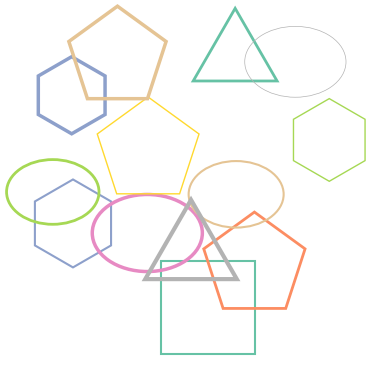[{"shape": "triangle", "thickness": 2, "radius": 0.63, "center": [0.611, 0.853]}, {"shape": "square", "thickness": 1.5, "radius": 0.61, "center": [0.541, 0.202]}, {"shape": "pentagon", "thickness": 2, "radius": 0.69, "center": [0.661, 0.311]}, {"shape": "hexagon", "thickness": 1.5, "radius": 0.57, "center": [0.19, 0.42]}, {"shape": "hexagon", "thickness": 2.5, "radius": 0.5, "center": [0.186, 0.753]}, {"shape": "oval", "thickness": 2.5, "radius": 0.71, "center": [0.383, 0.395]}, {"shape": "oval", "thickness": 2, "radius": 0.6, "center": [0.137, 0.501]}, {"shape": "hexagon", "thickness": 1, "radius": 0.54, "center": [0.855, 0.636]}, {"shape": "pentagon", "thickness": 1, "radius": 0.69, "center": [0.385, 0.609]}, {"shape": "oval", "thickness": 1.5, "radius": 0.62, "center": [0.613, 0.495]}, {"shape": "pentagon", "thickness": 2.5, "radius": 0.66, "center": [0.305, 0.851]}, {"shape": "oval", "thickness": 0.5, "radius": 0.66, "center": [0.767, 0.839]}, {"shape": "triangle", "thickness": 3, "radius": 0.69, "center": [0.496, 0.344]}]